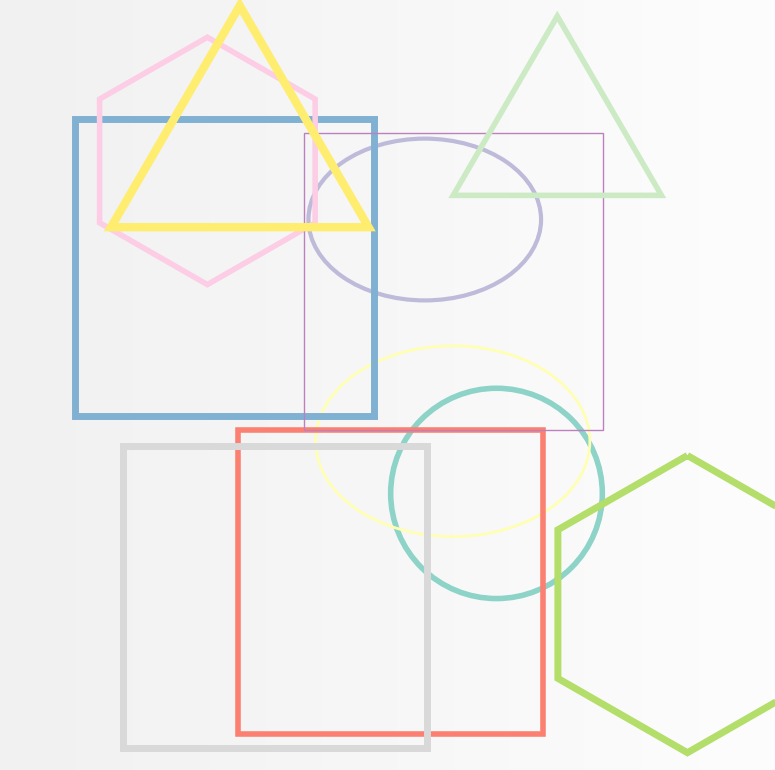[{"shape": "circle", "thickness": 2, "radius": 0.68, "center": [0.641, 0.359]}, {"shape": "oval", "thickness": 1, "radius": 0.88, "center": [0.584, 0.427]}, {"shape": "oval", "thickness": 1.5, "radius": 0.75, "center": [0.548, 0.715]}, {"shape": "square", "thickness": 2, "radius": 0.99, "center": [0.504, 0.244]}, {"shape": "square", "thickness": 2.5, "radius": 0.96, "center": [0.289, 0.652]}, {"shape": "hexagon", "thickness": 2.5, "radius": 0.96, "center": [0.887, 0.215]}, {"shape": "hexagon", "thickness": 2, "radius": 0.8, "center": [0.268, 0.791]}, {"shape": "square", "thickness": 2.5, "radius": 0.98, "center": [0.355, 0.225]}, {"shape": "square", "thickness": 0.5, "radius": 0.96, "center": [0.585, 0.634]}, {"shape": "triangle", "thickness": 2, "radius": 0.78, "center": [0.719, 0.824]}, {"shape": "triangle", "thickness": 3, "radius": 0.96, "center": [0.309, 0.801]}]